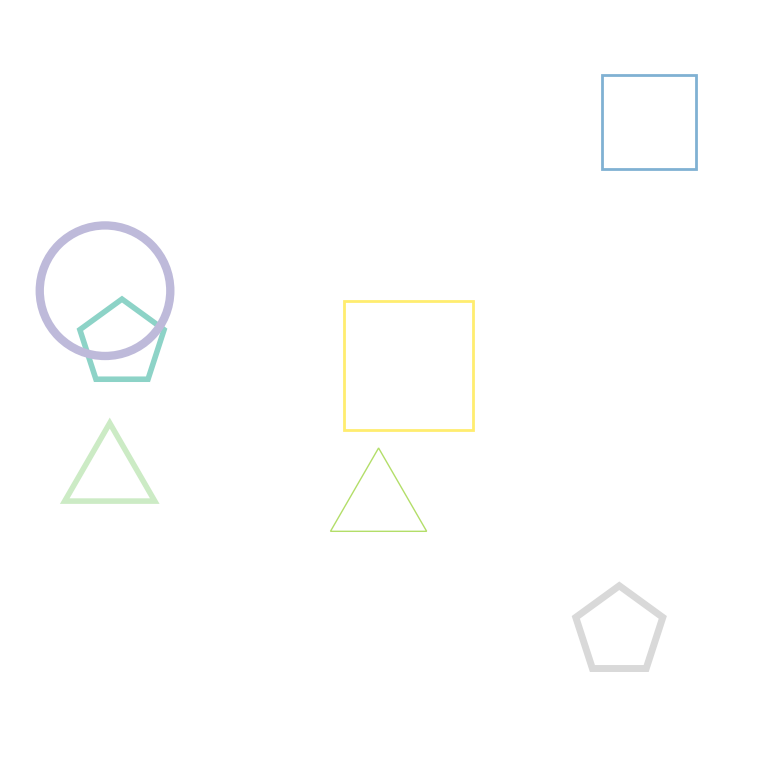[{"shape": "pentagon", "thickness": 2, "radius": 0.29, "center": [0.158, 0.554]}, {"shape": "circle", "thickness": 3, "radius": 0.42, "center": [0.136, 0.622]}, {"shape": "square", "thickness": 1, "radius": 0.3, "center": [0.843, 0.842]}, {"shape": "triangle", "thickness": 0.5, "radius": 0.36, "center": [0.492, 0.346]}, {"shape": "pentagon", "thickness": 2.5, "radius": 0.3, "center": [0.804, 0.18]}, {"shape": "triangle", "thickness": 2, "radius": 0.34, "center": [0.143, 0.383]}, {"shape": "square", "thickness": 1, "radius": 0.42, "center": [0.53, 0.525]}]